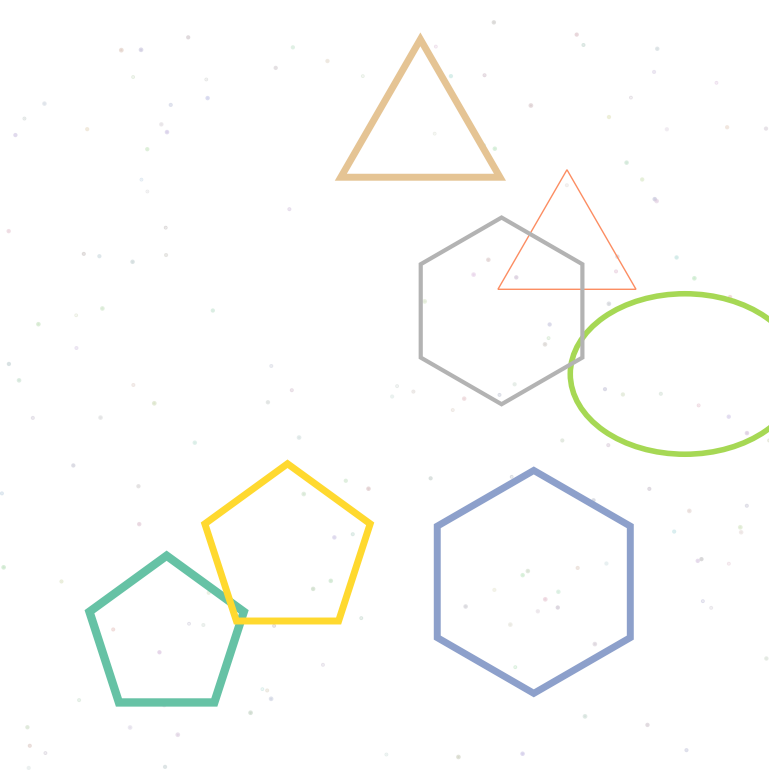[{"shape": "pentagon", "thickness": 3, "radius": 0.53, "center": [0.216, 0.173]}, {"shape": "triangle", "thickness": 0.5, "radius": 0.52, "center": [0.736, 0.676]}, {"shape": "hexagon", "thickness": 2.5, "radius": 0.72, "center": [0.693, 0.244]}, {"shape": "oval", "thickness": 2, "radius": 0.74, "center": [0.889, 0.514]}, {"shape": "pentagon", "thickness": 2.5, "radius": 0.56, "center": [0.373, 0.285]}, {"shape": "triangle", "thickness": 2.5, "radius": 0.6, "center": [0.546, 0.83]}, {"shape": "hexagon", "thickness": 1.5, "radius": 0.61, "center": [0.651, 0.596]}]